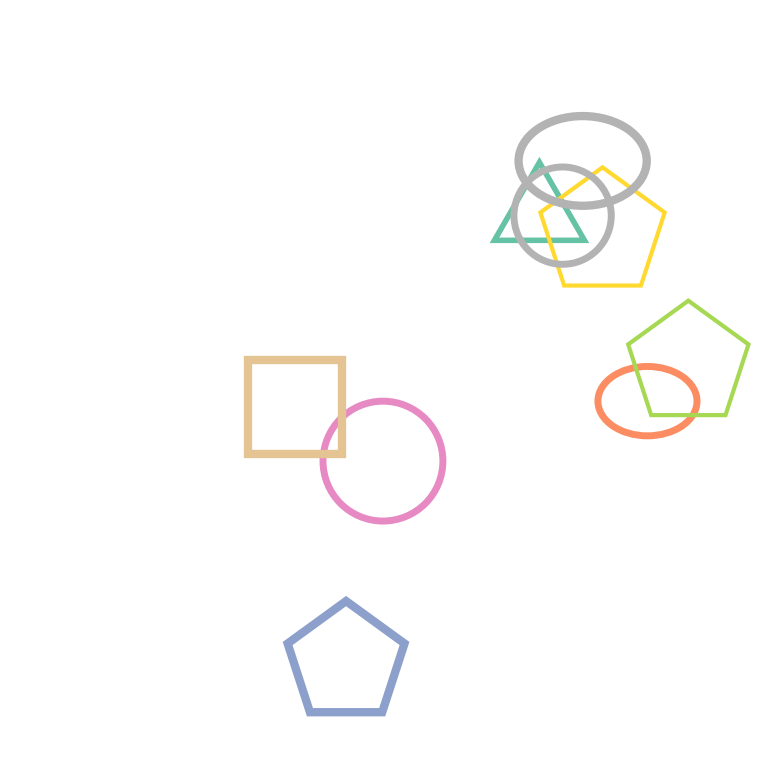[{"shape": "triangle", "thickness": 2, "radius": 0.34, "center": [0.701, 0.722]}, {"shape": "oval", "thickness": 2.5, "radius": 0.32, "center": [0.841, 0.479]}, {"shape": "pentagon", "thickness": 3, "radius": 0.4, "center": [0.449, 0.14]}, {"shape": "circle", "thickness": 2.5, "radius": 0.39, "center": [0.497, 0.401]}, {"shape": "pentagon", "thickness": 1.5, "radius": 0.41, "center": [0.894, 0.527]}, {"shape": "pentagon", "thickness": 1.5, "radius": 0.42, "center": [0.783, 0.698]}, {"shape": "square", "thickness": 3, "radius": 0.31, "center": [0.383, 0.471]}, {"shape": "oval", "thickness": 3, "radius": 0.42, "center": [0.757, 0.791]}, {"shape": "circle", "thickness": 2.5, "radius": 0.32, "center": [0.731, 0.72]}]